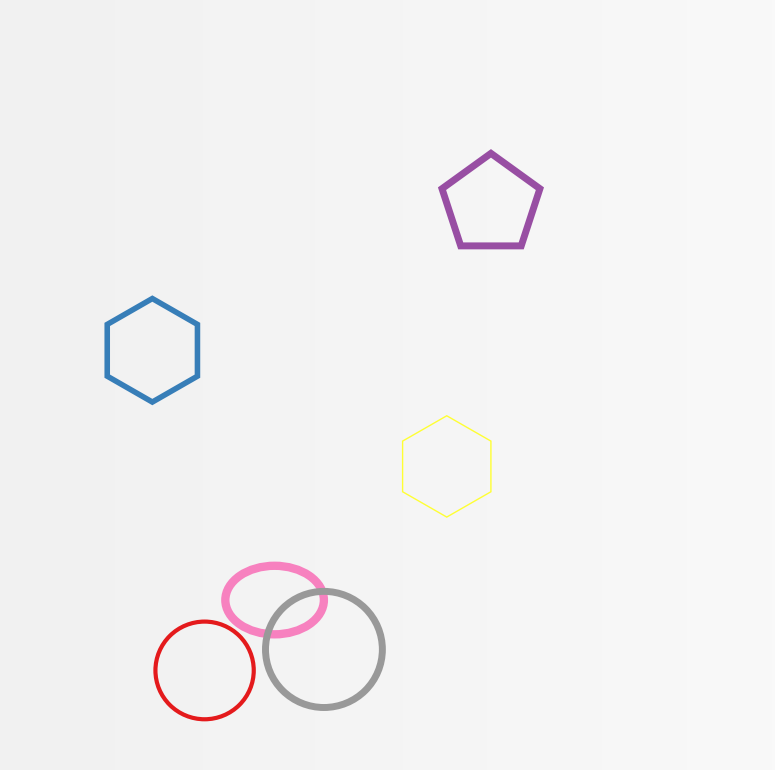[{"shape": "circle", "thickness": 1.5, "radius": 0.32, "center": [0.264, 0.129]}, {"shape": "hexagon", "thickness": 2, "radius": 0.34, "center": [0.197, 0.545]}, {"shape": "pentagon", "thickness": 2.5, "radius": 0.33, "center": [0.633, 0.734]}, {"shape": "hexagon", "thickness": 0.5, "radius": 0.33, "center": [0.576, 0.394]}, {"shape": "oval", "thickness": 3, "radius": 0.32, "center": [0.354, 0.221]}, {"shape": "circle", "thickness": 2.5, "radius": 0.38, "center": [0.418, 0.157]}]